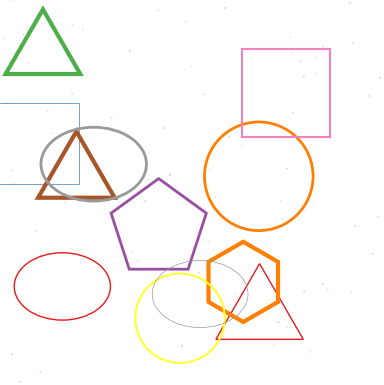[{"shape": "triangle", "thickness": 1, "radius": 0.66, "center": [0.674, 0.184]}, {"shape": "oval", "thickness": 1, "radius": 0.62, "center": [0.162, 0.256]}, {"shape": "square", "thickness": 0.5, "radius": 0.52, "center": [0.101, 0.627]}, {"shape": "triangle", "thickness": 3, "radius": 0.56, "center": [0.112, 0.864]}, {"shape": "pentagon", "thickness": 2, "radius": 0.65, "center": [0.412, 0.406]}, {"shape": "hexagon", "thickness": 3, "radius": 0.52, "center": [0.632, 0.268]}, {"shape": "circle", "thickness": 2, "radius": 0.71, "center": [0.672, 0.542]}, {"shape": "circle", "thickness": 1.5, "radius": 0.58, "center": [0.468, 0.174]}, {"shape": "triangle", "thickness": 3, "radius": 0.57, "center": [0.198, 0.544]}, {"shape": "square", "thickness": 1.5, "radius": 0.57, "center": [0.743, 0.759]}, {"shape": "oval", "thickness": 2, "radius": 0.68, "center": [0.243, 0.574]}, {"shape": "oval", "thickness": 0.5, "radius": 0.62, "center": [0.52, 0.236]}]